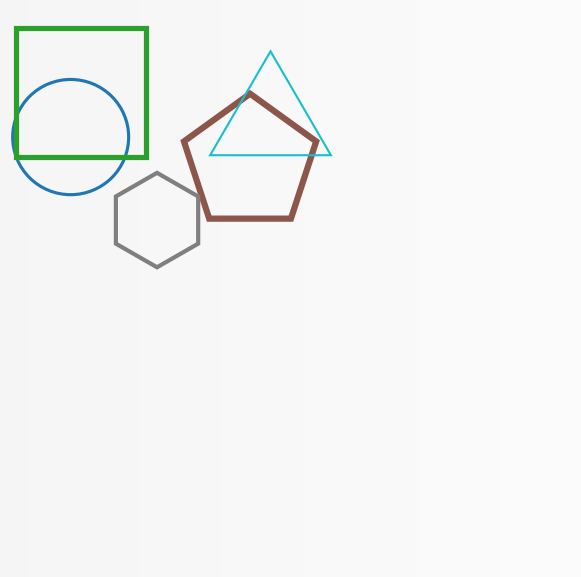[{"shape": "circle", "thickness": 1.5, "radius": 0.5, "center": [0.122, 0.762]}, {"shape": "square", "thickness": 2.5, "radius": 0.56, "center": [0.139, 0.839]}, {"shape": "pentagon", "thickness": 3, "radius": 0.6, "center": [0.43, 0.717]}, {"shape": "hexagon", "thickness": 2, "radius": 0.41, "center": [0.27, 0.618]}, {"shape": "triangle", "thickness": 1, "radius": 0.6, "center": [0.465, 0.79]}]